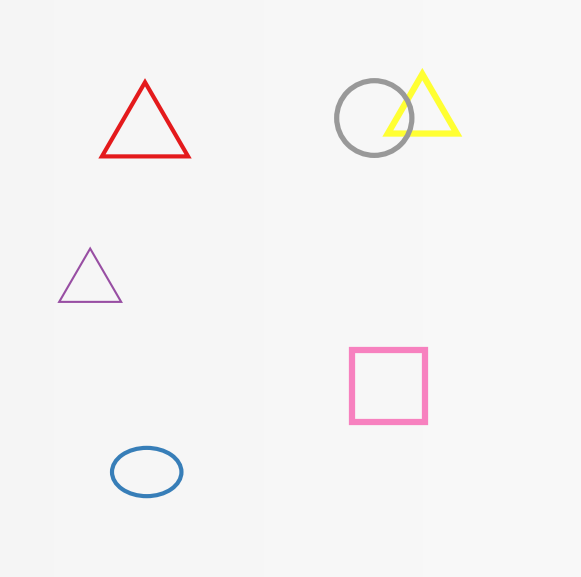[{"shape": "triangle", "thickness": 2, "radius": 0.43, "center": [0.249, 0.771]}, {"shape": "oval", "thickness": 2, "radius": 0.3, "center": [0.252, 0.182]}, {"shape": "triangle", "thickness": 1, "radius": 0.31, "center": [0.155, 0.507]}, {"shape": "triangle", "thickness": 3, "radius": 0.34, "center": [0.727, 0.802]}, {"shape": "square", "thickness": 3, "radius": 0.31, "center": [0.668, 0.33]}, {"shape": "circle", "thickness": 2.5, "radius": 0.32, "center": [0.644, 0.795]}]